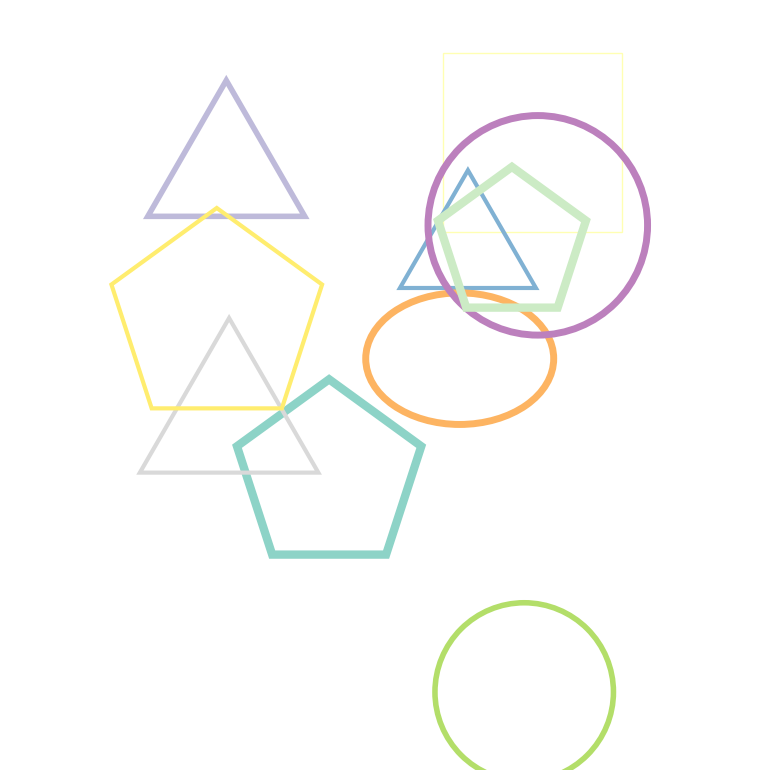[{"shape": "pentagon", "thickness": 3, "radius": 0.63, "center": [0.427, 0.382]}, {"shape": "square", "thickness": 0.5, "radius": 0.58, "center": [0.692, 0.815]}, {"shape": "triangle", "thickness": 2, "radius": 0.59, "center": [0.294, 0.778]}, {"shape": "triangle", "thickness": 1.5, "radius": 0.51, "center": [0.608, 0.677]}, {"shape": "oval", "thickness": 2.5, "radius": 0.61, "center": [0.597, 0.534]}, {"shape": "circle", "thickness": 2, "radius": 0.58, "center": [0.681, 0.101]}, {"shape": "triangle", "thickness": 1.5, "radius": 0.67, "center": [0.298, 0.453]}, {"shape": "circle", "thickness": 2.5, "radius": 0.71, "center": [0.698, 0.707]}, {"shape": "pentagon", "thickness": 3, "radius": 0.51, "center": [0.665, 0.682]}, {"shape": "pentagon", "thickness": 1.5, "radius": 0.72, "center": [0.282, 0.586]}]